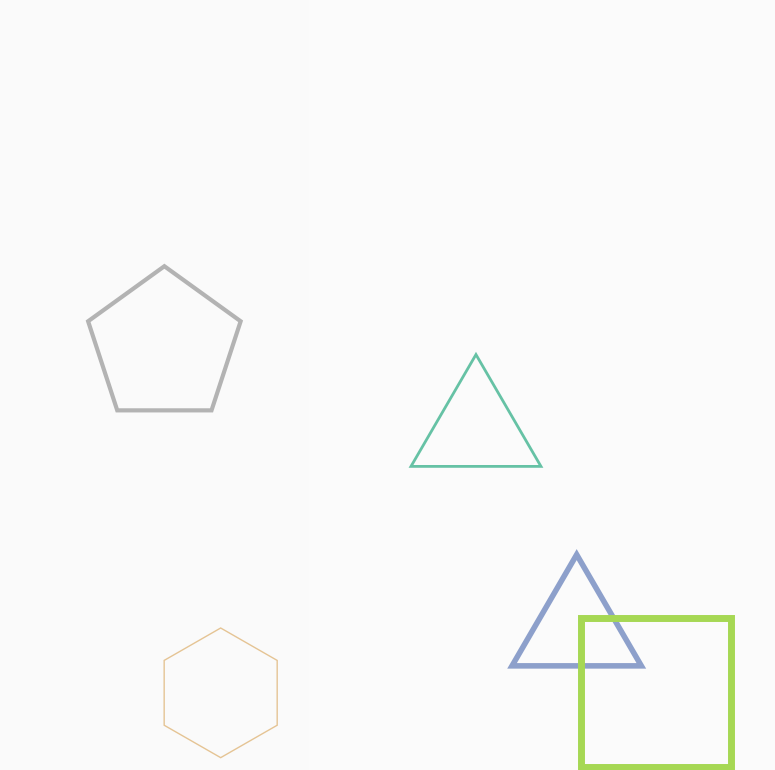[{"shape": "triangle", "thickness": 1, "radius": 0.48, "center": [0.614, 0.443]}, {"shape": "triangle", "thickness": 2, "radius": 0.48, "center": [0.744, 0.183]}, {"shape": "square", "thickness": 2.5, "radius": 0.49, "center": [0.846, 0.101]}, {"shape": "hexagon", "thickness": 0.5, "radius": 0.42, "center": [0.285, 0.1]}, {"shape": "pentagon", "thickness": 1.5, "radius": 0.52, "center": [0.212, 0.551]}]